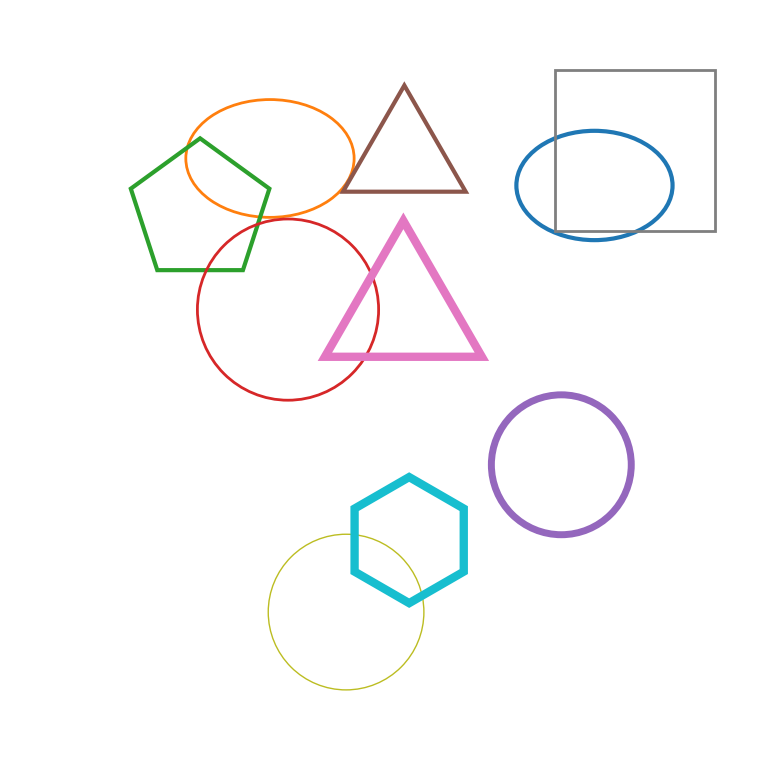[{"shape": "oval", "thickness": 1.5, "radius": 0.51, "center": [0.772, 0.759]}, {"shape": "oval", "thickness": 1, "radius": 0.55, "center": [0.351, 0.794]}, {"shape": "pentagon", "thickness": 1.5, "radius": 0.47, "center": [0.26, 0.726]}, {"shape": "circle", "thickness": 1, "radius": 0.59, "center": [0.374, 0.598]}, {"shape": "circle", "thickness": 2.5, "radius": 0.45, "center": [0.729, 0.396]}, {"shape": "triangle", "thickness": 1.5, "radius": 0.46, "center": [0.525, 0.797]}, {"shape": "triangle", "thickness": 3, "radius": 0.59, "center": [0.524, 0.596]}, {"shape": "square", "thickness": 1, "radius": 0.52, "center": [0.825, 0.805]}, {"shape": "circle", "thickness": 0.5, "radius": 0.51, "center": [0.449, 0.205]}, {"shape": "hexagon", "thickness": 3, "radius": 0.41, "center": [0.531, 0.299]}]